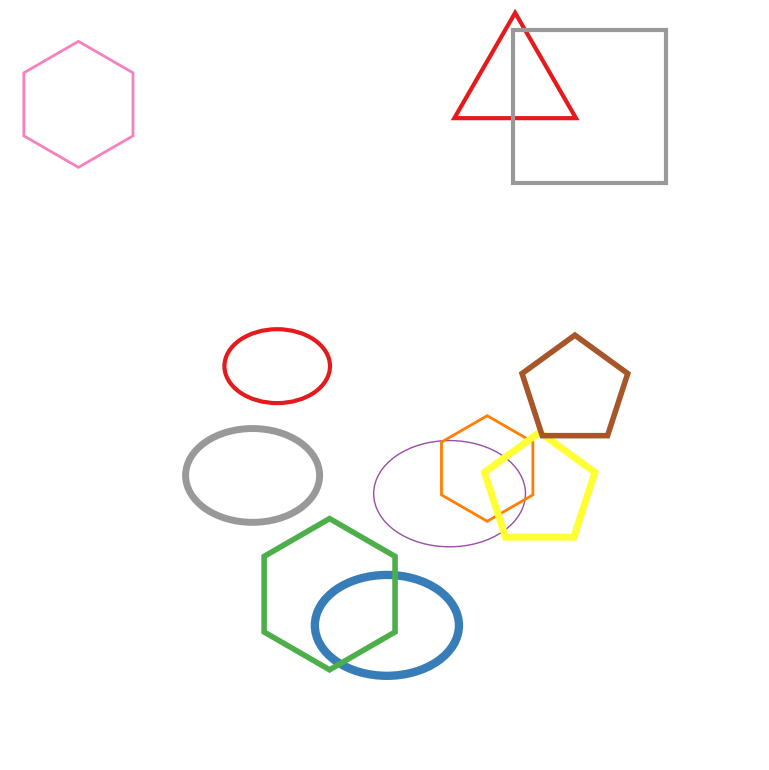[{"shape": "oval", "thickness": 1.5, "radius": 0.34, "center": [0.36, 0.524]}, {"shape": "triangle", "thickness": 1.5, "radius": 0.46, "center": [0.669, 0.892]}, {"shape": "oval", "thickness": 3, "radius": 0.47, "center": [0.502, 0.188]}, {"shape": "hexagon", "thickness": 2, "radius": 0.49, "center": [0.428, 0.228]}, {"shape": "oval", "thickness": 0.5, "radius": 0.49, "center": [0.584, 0.359]}, {"shape": "hexagon", "thickness": 1, "radius": 0.34, "center": [0.633, 0.392]}, {"shape": "pentagon", "thickness": 2.5, "radius": 0.38, "center": [0.701, 0.363]}, {"shape": "pentagon", "thickness": 2, "radius": 0.36, "center": [0.747, 0.493]}, {"shape": "hexagon", "thickness": 1, "radius": 0.41, "center": [0.102, 0.864]}, {"shape": "oval", "thickness": 2.5, "radius": 0.44, "center": [0.328, 0.383]}, {"shape": "square", "thickness": 1.5, "radius": 0.5, "center": [0.766, 0.862]}]